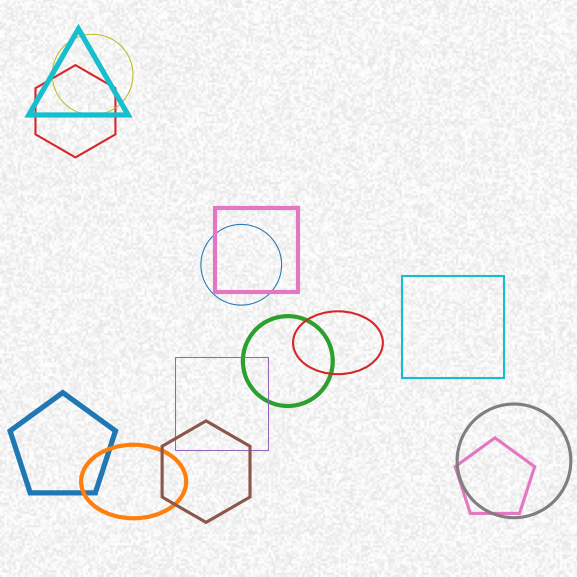[{"shape": "circle", "thickness": 0.5, "radius": 0.35, "center": [0.418, 0.541]}, {"shape": "pentagon", "thickness": 2.5, "radius": 0.48, "center": [0.109, 0.223]}, {"shape": "oval", "thickness": 2, "radius": 0.45, "center": [0.231, 0.165]}, {"shape": "circle", "thickness": 2, "radius": 0.39, "center": [0.498, 0.374]}, {"shape": "hexagon", "thickness": 1, "radius": 0.4, "center": [0.131, 0.806]}, {"shape": "oval", "thickness": 1, "radius": 0.39, "center": [0.585, 0.406]}, {"shape": "square", "thickness": 0.5, "radius": 0.4, "center": [0.384, 0.3]}, {"shape": "hexagon", "thickness": 1.5, "radius": 0.44, "center": [0.357, 0.182]}, {"shape": "square", "thickness": 2, "radius": 0.36, "center": [0.444, 0.566]}, {"shape": "pentagon", "thickness": 1.5, "radius": 0.36, "center": [0.857, 0.169]}, {"shape": "circle", "thickness": 1.5, "radius": 0.49, "center": [0.89, 0.201]}, {"shape": "circle", "thickness": 0.5, "radius": 0.35, "center": [0.16, 0.87]}, {"shape": "square", "thickness": 1, "radius": 0.44, "center": [0.785, 0.433]}, {"shape": "triangle", "thickness": 2.5, "radius": 0.5, "center": [0.136, 0.85]}]